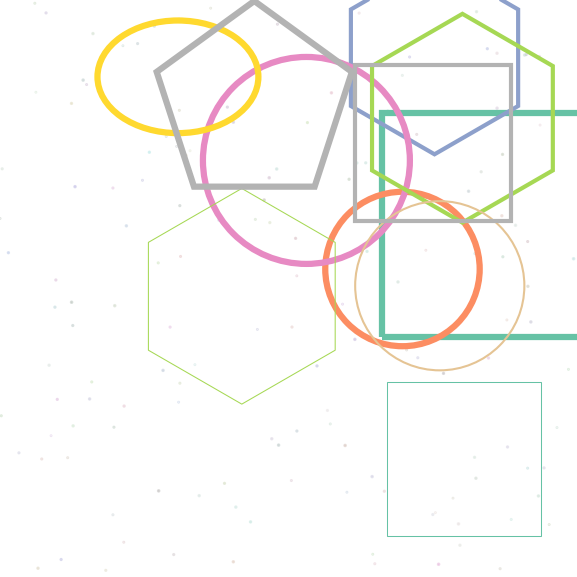[{"shape": "square", "thickness": 0.5, "radius": 0.67, "center": [0.804, 0.204]}, {"shape": "square", "thickness": 3, "radius": 0.97, "center": [0.855, 0.61]}, {"shape": "circle", "thickness": 3, "radius": 0.67, "center": [0.697, 0.533]}, {"shape": "hexagon", "thickness": 2, "radius": 0.84, "center": [0.752, 0.899]}, {"shape": "circle", "thickness": 3, "radius": 0.9, "center": [0.531, 0.721]}, {"shape": "hexagon", "thickness": 2, "radius": 0.9, "center": [0.801, 0.794]}, {"shape": "hexagon", "thickness": 0.5, "radius": 0.93, "center": [0.419, 0.486]}, {"shape": "oval", "thickness": 3, "radius": 0.7, "center": [0.308, 0.866]}, {"shape": "circle", "thickness": 1, "radius": 0.73, "center": [0.761, 0.504]}, {"shape": "square", "thickness": 2, "radius": 0.67, "center": [0.75, 0.752]}, {"shape": "pentagon", "thickness": 3, "radius": 0.89, "center": [0.44, 0.82]}]